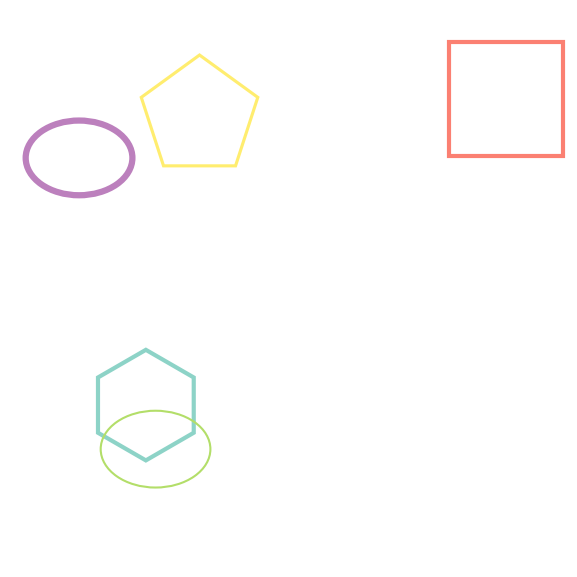[{"shape": "hexagon", "thickness": 2, "radius": 0.48, "center": [0.253, 0.298]}, {"shape": "square", "thickness": 2, "radius": 0.5, "center": [0.876, 0.828]}, {"shape": "oval", "thickness": 1, "radius": 0.47, "center": [0.269, 0.221]}, {"shape": "oval", "thickness": 3, "radius": 0.46, "center": [0.137, 0.726]}, {"shape": "pentagon", "thickness": 1.5, "radius": 0.53, "center": [0.346, 0.798]}]